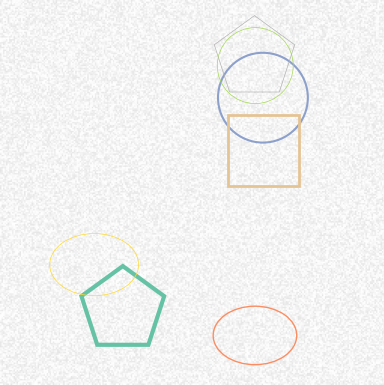[{"shape": "pentagon", "thickness": 3, "radius": 0.57, "center": [0.319, 0.196]}, {"shape": "oval", "thickness": 1, "radius": 0.54, "center": [0.662, 0.129]}, {"shape": "circle", "thickness": 1.5, "radius": 0.58, "center": [0.683, 0.746]}, {"shape": "circle", "thickness": 0.5, "radius": 0.49, "center": [0.663, 0.83]}, {"shape": "oval", "thickness": 0.5, "radius": 0.58, "center": [0.245, 0.313]}, {"shape": "square", "thickness": 2, "radius": 0.46, "center": [0.684, 0.61]}, {"shape": "pentagon", "thickness": 0.5, "radius": 0.55, "center": [0.661, 0.85]}]